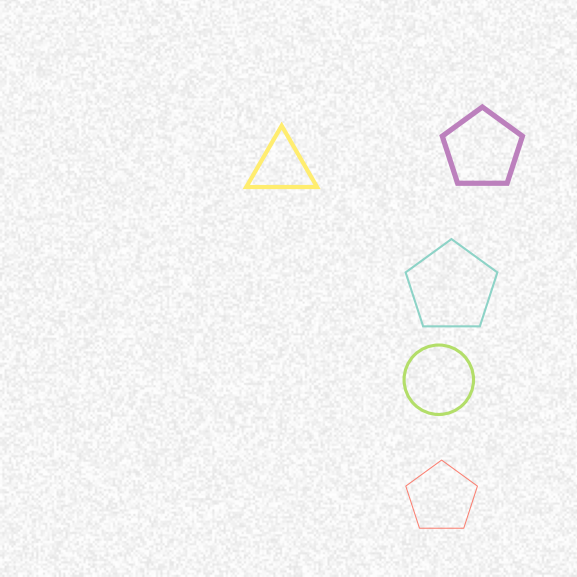[{"shape": "pentagon", "thickness": 1, "radius": 0.42, "center": [0.782, 0.502]}, {"shape": "pentagon", "thickness": 0.5, "radius": 0.33, "center": [0.765, 0.137]}, {"shape": "circle", "thickness": 1.5, "radius": 0.3, "center": [0.76, 0.342]}, {"shape": "pentagon", "thickness": 2.5, "radius": 0.36, "center": [0.835, 0.741]}, {"shape": "triangle", "thickness": 2, "radius": 0.35, "center": [0.488, 0.711]}]